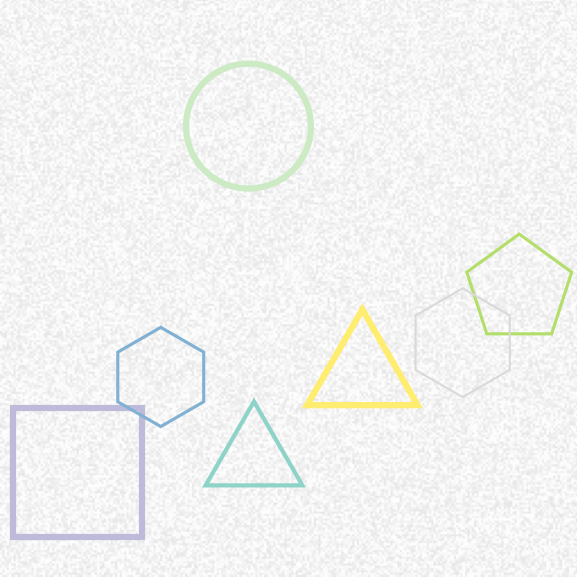[{"shape": "triangle", "thickness": 2, "radius": 0.48, "center": [0.44, 0.207]}, {"shape": "square", "thickness": 3, "radius": 0.56, "center": [0.134, 0.18]}, {"shape": "hexagon", "thickness": 1.5, "radius": 0.43, "center": [0.278, 0.346]}, {"shape": "pentagon", "thickness": 1.5, "radius": 0.48, "center": [0.899, 0.498]}, {"shape": "hexagon", "thickness": 1, "radius": 0.47, "center": [0.801, 0.406]}, {"shape": "circle", "thickness": 3, "radius": 0.54, "center": [0.43, 0.781]}, {"shape": "triangle", "thickness": 3, "radius": 0.55, "center": [0.627, 0.353]}]